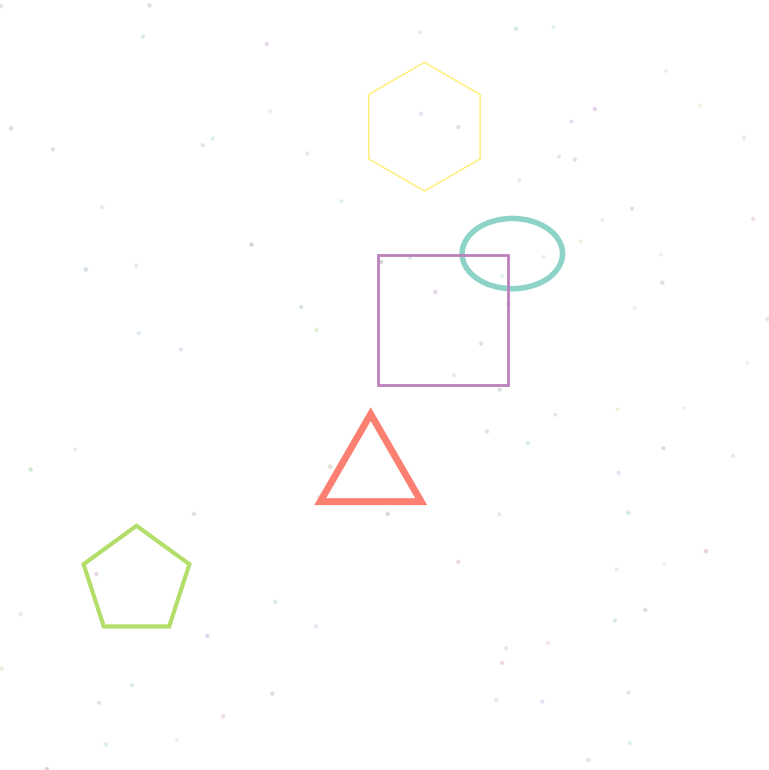[{"shape": "oval", "thickness": 2, "radius": 0.33, "center": [0.665, 0.671]}, {"shape": "triangle", "thickness": 2.5, "radius": 0.38, "center": [0.481, 0.386]}, {"shape": "pentagon", "thickness": 1.5, "radius": 0.36, "center": [0.177, 0.245]}, {"shape": "square", "thickness": 1, "radius": 0.42, "center": [0.575, 0.585]}, {"shape": "hexagon", "thickness": 0.5, "radius": 0.42, "center": [0.551, 0.835]}]